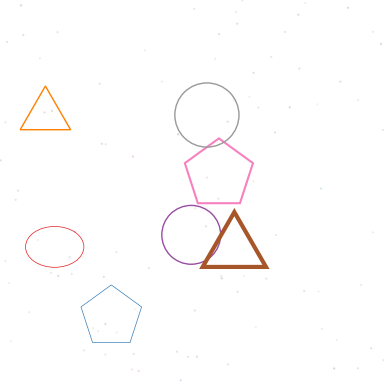[{"shape": "oval", "thickness": 0.5, "radius": 0.38, "center": [0.142, 0.359]}, {"shape": "pentagon", "thickness": 0.5, "radius": 0.41, "center": [0.289, 0.177]}, {"shape": "circle", "thickness": 1, "radius": 0.38, "center": [0.497, 0.39]}, {"shape": "triangle", "thickness": 1, "radius": 0.38, "center": [0.118, 0.701]}, {"shape": "triangle", "thickness": 3, "radius": 0.47, "center": [0.609, 0.354]}, {"shape": "pentagon", "thickness": 1.5, "radius": 0.47, "center": [0.569, 0.547]}, {"shape": "circle", "thickness": 1, "radius": 0.42, "center": [0.537, 0.701]}]